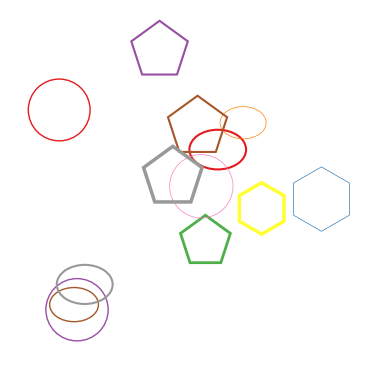[{"shape": "oval", "thickness": 1.5, "radius": 0.37, "center": [0.566, 0.611]}, {"shape": "circle", "thickness": 1, "radius": 0.4, "center": [0.154, 0.714]}, {"shape": "hexagon", "thickness": 0.5, "radius": 0.42, "center": [0.835, 0.483]}, {"shape": "pentagon", "thickness": 2, "radius": 0.34, "center": [0.534, 0.373]}, {"shape": "circle", "thickness": 1, "radius": 0.4, "center": [0.2, 0.195]}, {"shape": "pentagon", "thickness": 1.5, "radius": 0.39, "center": [0.414, 0.869]}, {"shape": "oval", "thickness": 0.5, "radius": 0.3, "center": [0.631, 0.681]}, {"shape": "hexagon", "thickness": 2.5, "radius": 0.33, "center": [0.68, 0.459]}, {"shape": "oval", "thickness": 1, "radius": 0.32, "center": [0.192, 0.209]}, {"shape": "pentagon", "thickness": 1.5, "radius": 0.4, "center": [0.513, 0.671]}, {"shape": "circle", "thickness": 0.5, "radius": 0.41, "center": [0.523, 0.516]}, {"shape": "oval", "thickness": 1.5, "radius": 0.36, "center": [0.22, 0.261]}, {"shape": "pentagon", "thickness": 2.5, "radius": 0.4, "center": [0.449, 0.54]}]